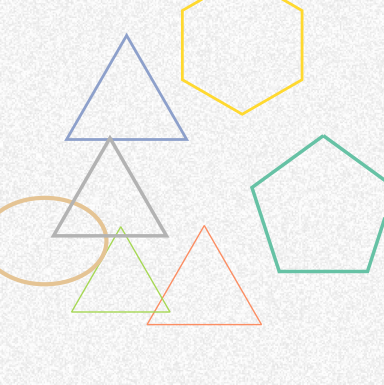[{"shape": "pentagon", "thickness": 2.5, "radius": 0.98, "center": [0.84, 0.453]}, {"shape": "triangle", "thickness": 1, "radius": 0.86, "center": [0.531, 0.243]}, {"shape": "triangle", "thickness": 2, "radius": 0.9, "center": [0.329, 0.728]}, {"shape": "triangle", "thickness": 1, "radius": 0.74, "center": [0.314, 0.263]}, {"shape": "hexagon", "thickness": 2, "radius": 0.9, "center": [0.629, 0.883]}, {"shape": "oval", "thickness": 3, "radius": 0.8, "center": [0.116, 0.374]}, {"shape": "triangle", "thickness": 2.5, "radius": 0.85, "center": [0.286, 0.472]}]